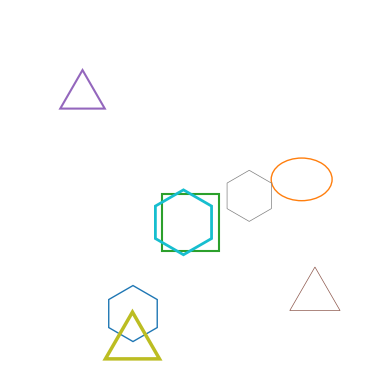[{"shape": "hexagon", "thickness": 1, "radius": 0.36, "center": [0.345, 0.186]}, {"shape": "oval", "thickness": 1, "radius": 0.4, "center": [0.784, 0.534]}, {"shape": "square", "thickness": 1.5, "radius": 0.37, "center": [0.496, 0.422]}, {"shape": "triangle", "thickness": 1.5, "radius": 0.33, "center": [0.214, 0.751]}, {"shape": "triangle", "thickness": 0.5, "radius": 0.38, "center": [0.818, 0.231]}, {"shape": "hexagon", "thickness": 0.5, "radius": 0.33, "center": [0.647, 0.491]}, {"shape": "triangle", "thickness": 2.5, "radius": 0.41, "center": [0.344, 0.108]}, {"shape": "hexagon", "thickness": 2, "radius": 0.42, "center": [0.477, 0.423]}]